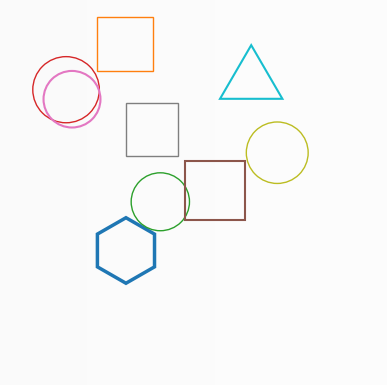[{"shape": "hexagon", "thickness": 2.5, "radius": 0.43, "center": [0.325, 0.349]}, {"shape": "square", "thickness": 1, "radius": 0.36, "center": [0.323, 0.886]}, {"shape": "circle", "thickness": 1, "radius": 0.38, "center": [0.414, 0.476]}, {"shape": "circle", "thickness": 1, "radius": 0.43, "center": [0.17, 0.767]}, {"shape": "square", "thickness": 1.5, "radius": 0.39, "center": [0.555, 0.505]}, {"shape": "circle", "thickness": 1.5, "radius": 0.37, "center": [0.186, 0.742]}, {"shape": "square", "thickness": 1, "radius": 0.34, "center": [0.392, 0.664]}, {"shape": "circle", "thickness": 1, "radius": 0.4, "center": [0.715, 0.603]}, {"shape": "triangle", "thickness": 1.5, "radius": 0.46, "center": [0.648, 0.79]}]